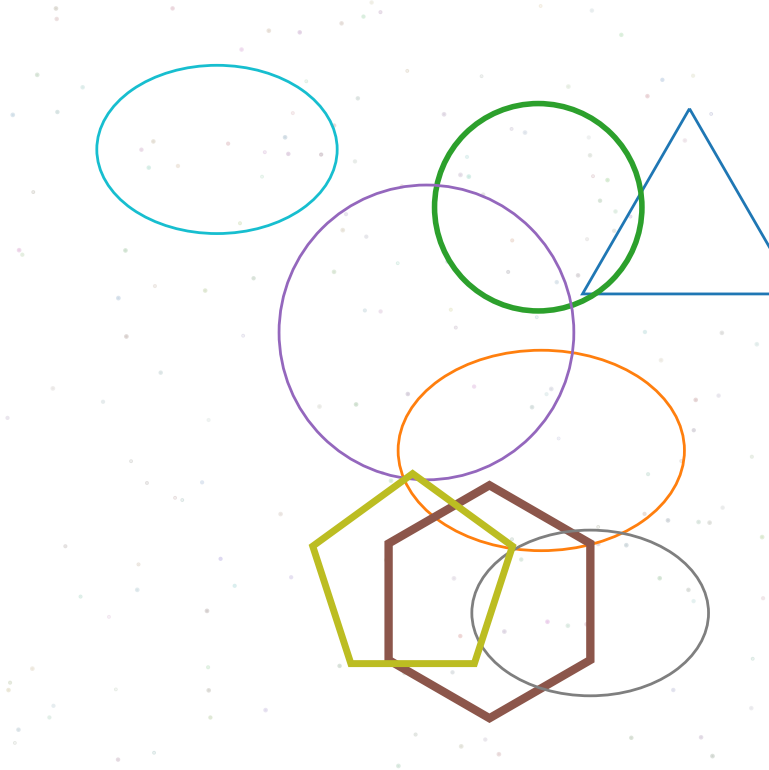[{"shape": "triangle", "thickness": 1, "radius": 0.8, "center": [0.895, 0.698]}, {"shape": "oval", "thickness": 1, "radius": 0.93, "center": [0.703, 0.415]}, {"shape": "circle", "thickness": 2, "radius": 0.67, "center": [0.699, 0.731]}, {"shape": "circle", "thickness": 1, "radius": 0.96, "center": [0.554, 0.568]}, {"shape": "hexagon", "thickness": 3, "radius": 0.76, "center": [0.636, 0.219]}, {"shape": "oval", "thickness": 1, "radius": 0.77, "center": [0.766, 0.204]}, {"shape": "pentagon", "thickness": 2.5, "radius": 0.68, "center": [0.536, 0.249]}, {"shape": "oval", "thickness": 1, "radius": 0.78, "center": [0.282, 0.806]}]